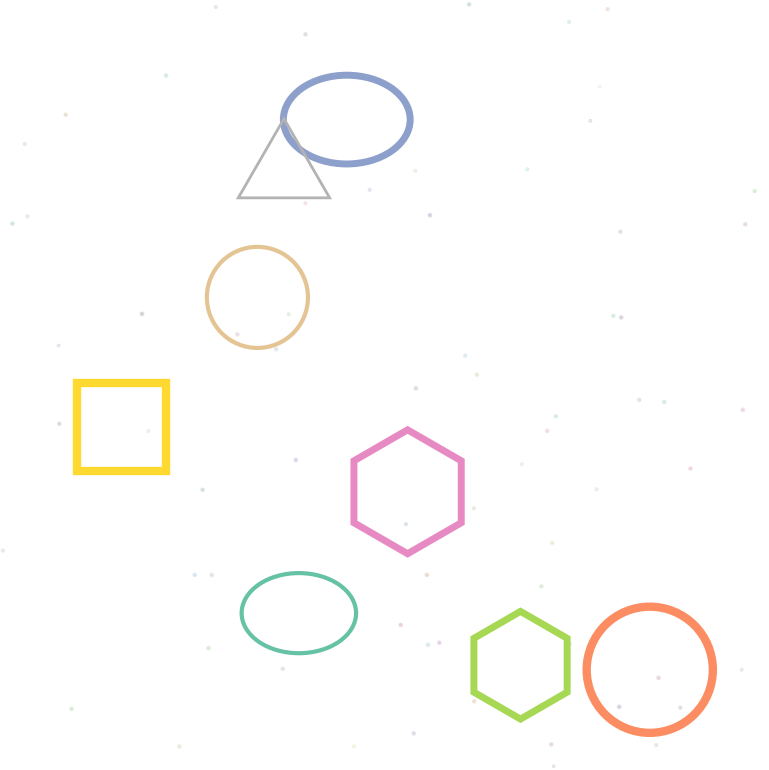[{"shape": "oval", "thickness": 1.5, "radius": 0.37, "center": [0.388, 0.204]}, {"shape": "circle", "thickness": 3, "radius": 0.41, "center": [0.844, 0.13]}, {"shape": "oval", "thickness": 2.5, "radius": 0.41, "center": [0.45, 0.845]}, {"shape": "hexagon", "thickness": 2.5, "radius": 0.4, "center": [0.529, 0.361]}, {"shape": "hexagon", "thickness": 2.5, "radius": 0.35, "center": [0.676, 0.136]}, {"shape": "square", "thickness": 3, "radius": 0.29, "center": [0.158, 0.445]}, {"shape": "circle", "thickness": 1.5, "radius": 0.33, "center": [0.334, 0.614]}, {"shape": "triangle", "thickness": 1, "radius": 0.34, "center": [0.369, 0.777]}]